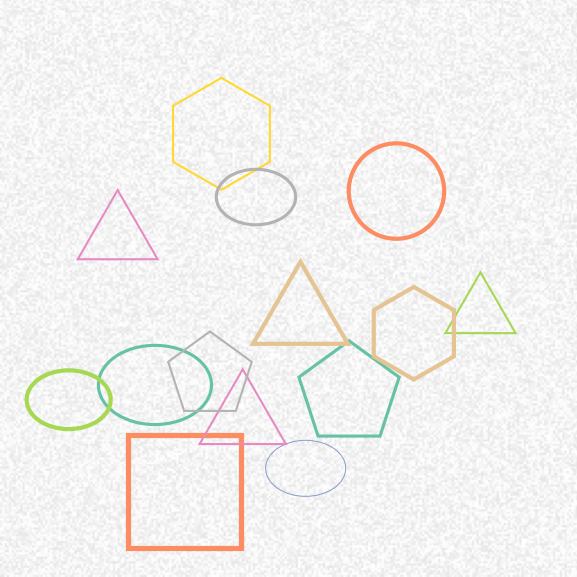[{"shape": "pentagon", "thickness": 1.5, "radius": 0.46, "center": [0.604, 0.318]}, {"shape": "oval", "thickness": 1.5, "radius": 0.49, "center": [0.268, 0.333]}, {"shape": "circle", "thickness": 2, "radius": 0.41, "center": [0.686, 0.668]}, {"shape": "square", "thickness": 2.5, "radius": 0.49, "center": [0.32, 0.148]}, {"shape": "oval", "thickness": 0.5, "radius": 0.35, "center": [0.529, 0.188]}, {"shape": "triangle", "thickness": 1, "radius": 0.4, "center": [0.204, 0.59]}, {"shape": "triangle", "thickness": 1, "radius": 0.43, "center": [0.42, 0.273]}, {"shape": "oval", "thickness": 2, "radius": 0.36, "center": [0.119, 0.307]}, {"shape": "triangle", "thickness": 1, "radius": 0.35, "center": [0.832, 0.457]}, {"shape": "hexagon", "thickness": 1, "radius": 0.48, "center": [0.383, 0.767]}, {"shape": "triangle", "thickness": 2, "radius": 0.47, "center": [0.52, 0.451]}, {"shape": "hexagon", "thickness": 2, "radius": 0.4, "center": [0.717, 0.422]}, {"shape": "oval", "thickness": 1.5, "radius": 0.34, "center": [0.443, 0.658]}, {"shape": "pentagon", "thickness": 1, "radius": 0.38, "center": [0.364, 0.349]}]